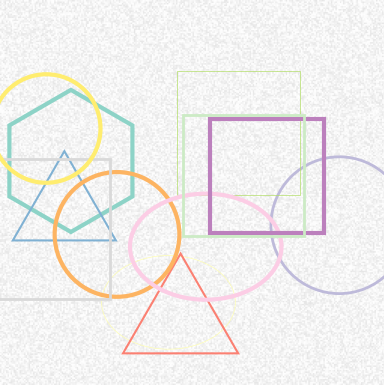[{"shape": "hexagon", "thickness": 3, "radius": 0.92, "center": [0.184, 0.582]}, {"shape": "oval", "thickness": 0.5, "radius": 0.87, "center": [0.438, 0.215]}, {"shape": "circle", "thickness": 2, "radius": 0.89, "center": [0.881, 0.415]}, {"shape": "triangle", "thickness": 1.5, "radius": 0.86, "center": [0.469, 0.169]}, {"shape": "triangle", "thickness": 1.5, "radius": 0.77, "center": [0.167, 0.453]}, {"shape": "circle", "thickness": 3, "radius": 0.81, "center": [0.304, 0.391]}, {"shape": "square", "thickness": 0.5, "radius": 0.8, "center": [0.619, 0.654]}, {"shape": "oval", "thickness": 3, "radius": 0.98, "center": [0.534, 0.359]}, {"shape": "square", "thickness": 2, "radius": 0.91, "center": [0.104, 0.406]}, {"shape": "square", "thickness": 3, "radius": 0.74, "center": [0.694, 0.542]}, {"shape": "square", "thickness": 2, "radius": 0.79, "center": [0.633, 0.544]}, {"shape": "circle", "thickness": 3, "radius": 0.7, "center": [0.12, 0.666]}]